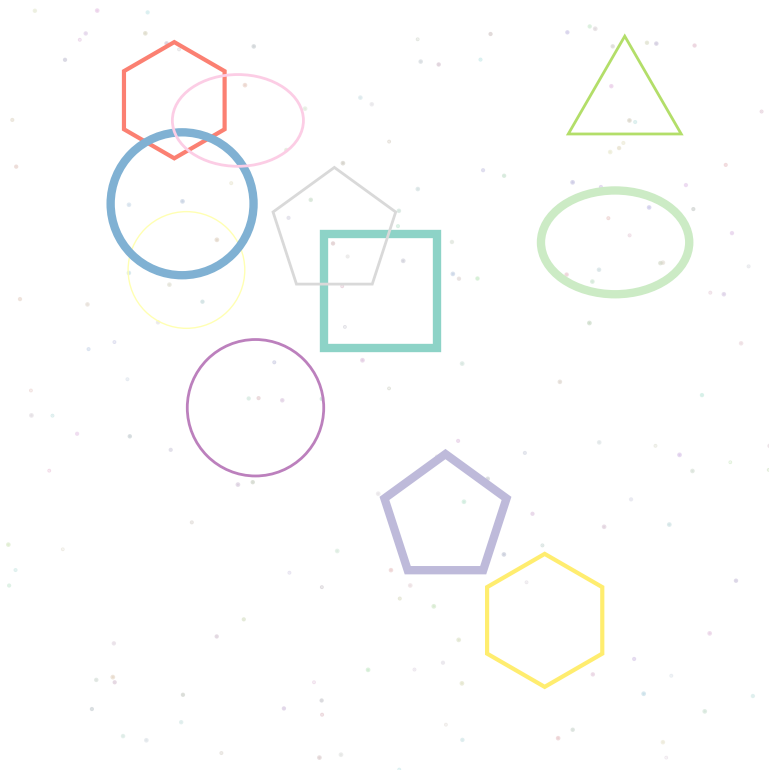[{"shape": "square", "thickness": 3, "radius": 0.37, "center": [0.494, 0.622]}, {"shape": "circle", "thickness": 0.5, "radius": 0.38, "center": [0.242, 0.649]}, {"shape": "pentagon", "thickness": 3, "radius": 0.42, "center": [0.579, 0.327]}, {"shape": "hexagon", "thickness": 1.5, "radius": 0.38, "center": [0.226, 0.87]}, {"shape": "circle", "thickness": 3, "radius": 0.46, "center": [0.236, 0.735]}, {"shape": "triangle", "thickness": 1, "radius": 0.42, "center": [0.811, 0.868]}, {"shape": "oval", "thickness": 1, "radius": 0.43, "center": [0.309, 0.844]}, {"shape": "pentagon", "thickness": 1, "radius": 0.42, "center": [0.434, 0.699]}, {"shape": "circle", "thickness": 1, "radius": 0.44, "center": [0.332, 0.47]}, {"shape": "oval", "thickness": 3, "radius": 0.48, "center": [0.799, 0.685]}, {"shape": "hexagon", "thickness": 1.5, "radius": 0.43, "center": [0.707, 0.194]}]